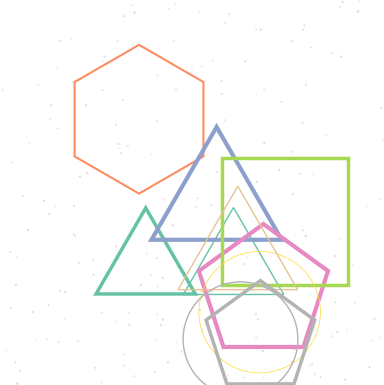[{"shape": "triangle", "thickness": 1, "radius": 0.75, "center": [0.606, 0.31]}, {"shape": "triangle", "thickness": 2.5, "radius": 0.74, "center": [0.379, 0.311]}, {"shape": "hexagon", "thickness": 1.5, "radius": 0.97, "center": [0.361, 0.69]}, {"shape": "triangle", "thickness": 3, "radius": 0.98, "center": [0.563, 0.475]}, {"shape": "pentagon", "thickness": 3, "radius": 0.88, "center": [0.684, 0.242]}, {"shape": "square", "thickness": 2.5, "radius": 0.82, "center": [0.74, 0.424]}, {"shape": "circle", "thickness": 0.5, "radius": 0.79, "center": [0.674, 0.189]}, {"shape": "triangle", "thickness": 1, "radius": 0.9, "center": [0.618, 0.337]}, {"shape": "pentagon", "thickness": 2.5, "radius": 0.74, "center": [0.676, 0.123]}, {"shape": "circle", "thickness": 1, "radius": 0.75, "center": [0.625, 0.119]}]